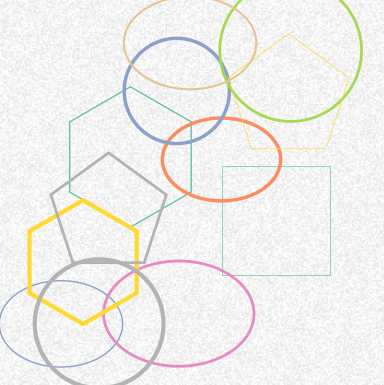[{"shape": "square", "thickness": 0.5, "radius": 0.7, "center": [0.716, 0.427]}, {"shape": "hexagon", "thickness": 1, "radius": 0.91, "center": [0.339, 0.592]}, {"shape": "oval", "thickness": 2.5, "radius": 0.77, "center": [0.575, 0.586]}, {"shape": "oval", "thickness": 1, "radius": 0.8, "center": [0.158, 0.159]}, {"shape": "circle", "thickness": 2.5, "radius": 0.68, "center": [0.459, 0.764]}, {"shape": "oval", "thickness": 2, "radius": 0.98, "center": [0.464, 0.185]}, {"shape": "circle", "thickness": 2, "radius": 0.92, "center": [0.755, 0.869]}, {"shape": "pentagon", "thickness": 0.5, "radius": 0.82, "center": [0.75, 0.747]}, {"shape": "hexagon", "thickness": 3, "radius": 0.8, "center": [0.216, 0.319]}, {"shape": "oval", "thickness": 1.5, "radius": 0.86, "center": [0.494, 0.889]}, {"shape": "circle", "thickness": 3, "radius": 0.84, "center": [0.258, 0.159]}, {"shape": "pentagon", "thickness": 2, "radius": 0.79, "center": [0.282, 0.445]}]